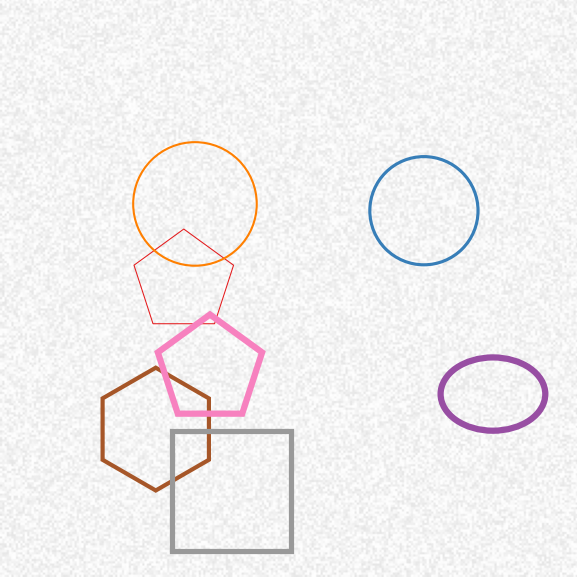[{"shape": "pentagon", "thickness": 0.5, "radius": 0.45, "center": [0.318, 0.512]}, {"shape": "circle", "thickness": 1.5, "radius": 0.47, "center": [0.734, 0.634]}, {"shape": "oval", "thickness": 3, "radius": 0.45, "center": [0.854, 0.317]}, {"shape": "circle", "thickness": 1, "radius": 0.53, "center": [0.338, 0.646]}, {"shape": "hexagon", "thickness": 2, "radius": 0.53, "center": [0.27, 0.256]}, {"shape": "pentagon", "thickness": 3, "radius": 0.47, "center": [0.364, 0.36]}, {"shape": "square", "thickness": 2.5, "radius": 0.52, "center": [0.401, 0.149]}]